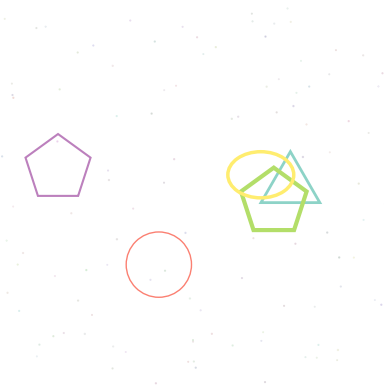[{"shape": "triangle", "thickness": 2, "radius": 0.44, "center": [0.754, 0.518]}, {"shape": "circle", "thickness": 1, "radius": 0.42, "center": [0.413, 0.313]}, {"shape": "pentagon", "thickness": 3, "radius": 0.45, "center": [0.711, 0.475]}, {"shape": "pentagon", "thickness": 1.5, "radius": 0.44, "center": [0.151, 0.563]}, {"shape": "oval", "thickness": 2.5, "radius": 0.43, "center": [0.677, 0.546]}]